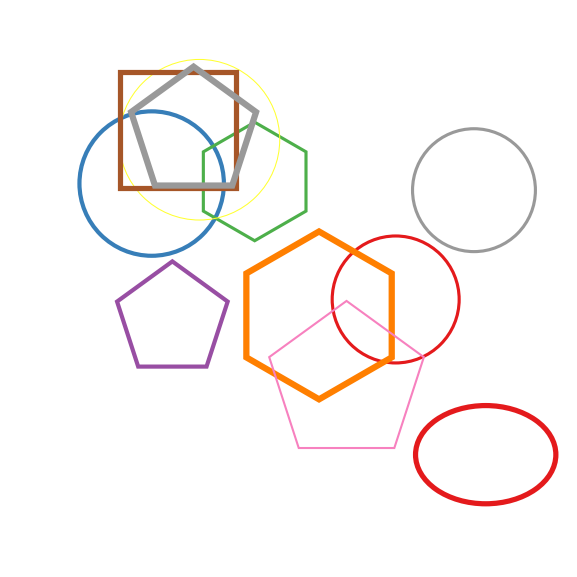[{"shape": "circle", "thickness": 1.5, "radius": 0.55, "center": [0.685, 0.481]}, {"shape": "oval", "thickness": 2.5, "radius": 0.61, "center": [0.841, 0.212]}, {"shape": "circle", "thickness": 2, "radius": 0.63, "center": [0.263, 0.681]}, {"shape": "hexagon", "thickness": 1.5, "radius": 0.51, "center": [0.441, 0.685]}, {"shape": "pentagon", "thickness": 2, "radius": 0.5, "center": [0.298, 0.446]}, {"shape": "hexagon", "thickness": 3, "radius": 0.73, "center": [0.552, 0.453]}, {"shape": "circle", "thickness": 0.5, "radius": 0.7, "center": [0.345, 0.757]}, {"shape": "square", "thickness": 2.5, "radius": 0.5, "center": [0.308, 0.775]}, {"shape": "pentagon", "thickness": 1, "radius": 0.7, "center": [0.6, 0.337]}, {"shape": "circle", "thickness": 1.5, "radius": 0.53, "center": [0.821, 0.67]}, {"shape": "pentagon", "thickness": 3, "radius": 0.57, "center": [0.335, 0.77]}]